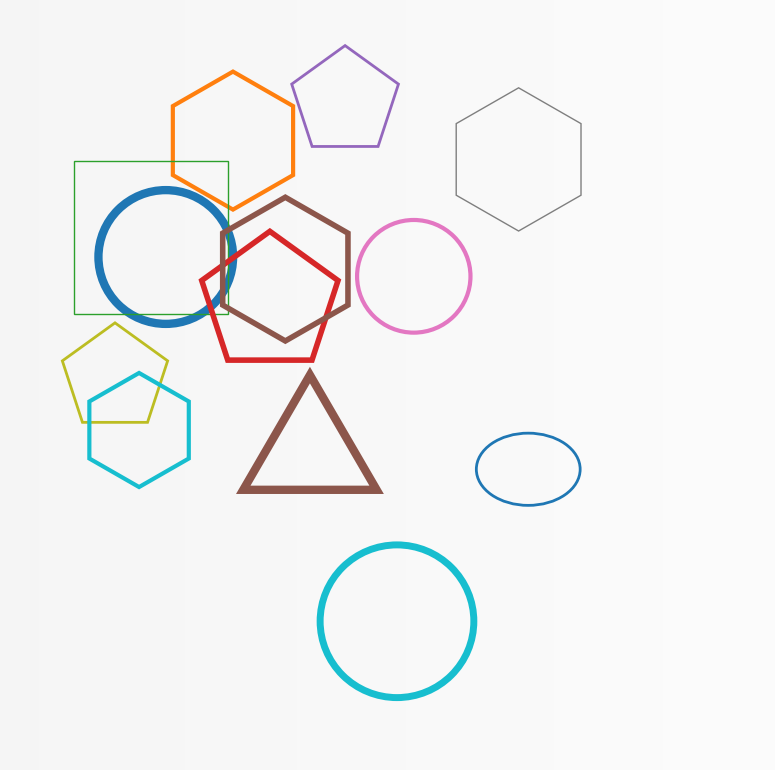[{"shape": "oval", "thickness": 1, "radius": 0.33, "center": [0.682, 0.391]}, {"shape": "circle", "thickness": 3, "radius": 0.43, "center": [0.214, 0.666]}, {"shape": "hexagon", "thickness": 1.5, "radius": 0.45, "center": [0.301, 0.817]}, {"shape": "square", "thickness": 0.5, "radius": 0.5, "center": [0.195, 0.692]}, {"shape": "pentagon", "thickness": 2, "radius": 0.46, "center": [0.348, 0.607]}, {"shape": "pentagon", "thickness": 1, "radius": 0.36, "center": [0.445, 0.868]}, {"shape": "triangle", "thickness": 3, "radius": 0.5, "center": [0.4, 0.414]}, {"shape": "hexagon", "thickness": 2, "radius": 0.47, "center": [0.368, 0.651]}, {"shape": "circle", "thickness": 1.5, "radius": 0.37, "center": [0.534, 0.641]}, {"shape": "hexagon", "thickness": 0.5, "radius": 0.46, "center": [0.669, 0.793]}, {"shape": "pentagon", "thickness": 1, "radius": 0.36, "center": [0.148, 0.509]}, {"shape": "hexagon", "thickness": 1.5, "radius": 0.37, "center": [0.179, 0.442]}, {"shape": "circle", "thickness": 2.5, "radius": 0.5, "center": [0.512, 0.193]}]